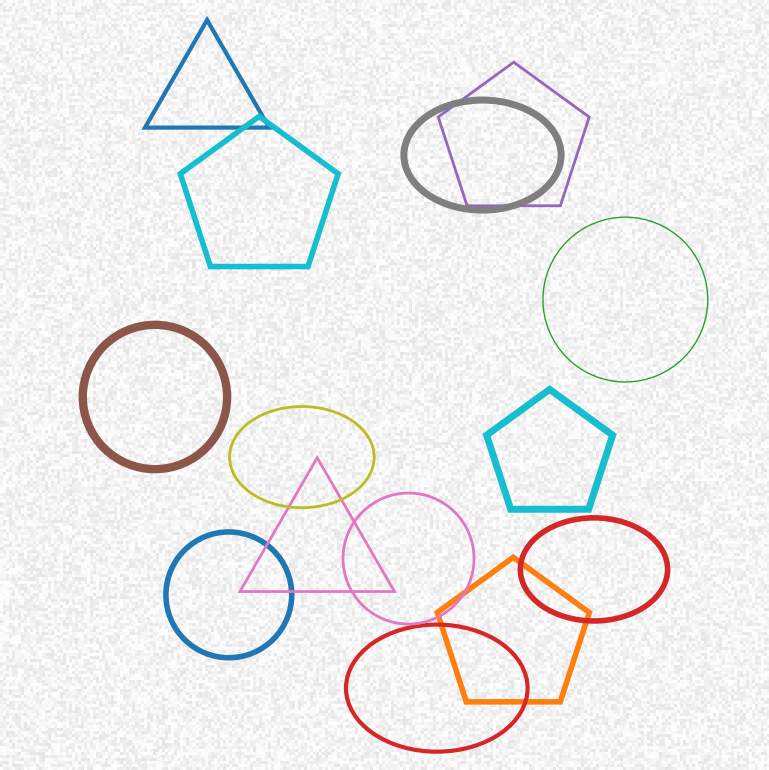[{"shape": "triangle", "thickness": 1.5, "radius": 0.47, "center": [0.269, 0.881]}, {"shape": "circle", "thickness": 2, "radius": 0.41, "center": [0.297, 0.227]}, {"shape": "pentagon", "thickness": 2, "radius": 0.52, "center": [0.667, 0.172]}, {"shape": "circle", "thickness": 0.5, "radius": 0.54, "center": [0.812, 0.611]}, {"shape": "oval", "thickness": 2, "radius": 0.48, "center": [0.771, 0.261]}, {"shape": "oval", "thickness": 1.5, "radius": 0.59, "center": [0.567, 0.106]}, {"shape": "pentagon", "thickness": 1, "radius": 0.52, "center": [0.667, 0.816]}, {"shape": "circle", "thickness": 3, "radius": 0.47, "center": [0.201, 0.484]}, {"shape": "circle", "thickness": 1, "radius": 0.43, "center": [0.531, 0.275]}, {"shape": "triangle", "thickness": 1, "radius": 0.58, "center": [0.412, 0.29]}, {"shape": "oval", "thickness": 2.5, "radius": 0.51, "center": [0.627, 0.799]}, {"shape": "oval", "thickness": 1, "radius": 0.47, "center": [0.392, 0.406]}, {"shape": "pentagon", "thickness": 2.5, "radius": 0.43, "center": [0.714, 0.408]}, {"shape": "pentagon", "thickness": 2, "radius": 0.54, "center": [0.337, 0.741]}]